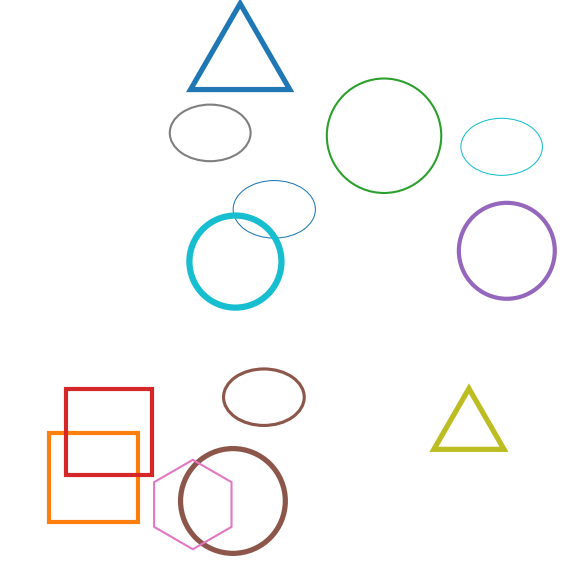[{"shape": "triangle", "thickness": 2.5, "radius": 0.5, "center": [0.416, 0.894]}, {"shape": "oval", "thickness": 0.5, "radius": 0.36, "center": [0.475, 0.637]}, {"shape": "square", "thickness": 2, "radius": 0.39, "center": [0.162, 0.173]}, {"shape": "circle", "thickness": 1, "radius": 0.5, "center": [0.665, 0.764]}, {"shape": "square", "thickness": 2, "radius": 0.37, "center": [0.188, 0.251]}, {"shape": "circle", "thickness": 2, "radius": 0.42, "center": [0.878, 0.565]}, {"shape": "oval", "thickness": 1.5, "radius": 0.35, "center": [0.457, 0.311]}, {"shape": "circle", "thickness": 2.5, "radius": 0.45, "center": [0.403, 0.132]}, {"shape": "hexagon", "thickness": 1, "radius": 0.39, "center": [0.334, 0.125]}, {"shape": "oval", "thickness": 1, "radius": 0.35, "center": [0.364, 0.769]}, {"shape": "triangle", "thickness": 2.5, "radius": 0.35, "center": [0.812, 0.256]}, {"shape": "circle", "thickness": 3, "radius": 0.4, "center": [0.408, 0.546]}, {"shape": "oval", "thickness": 0.5, "radius": 0.35, "center": [0.869, 0.745]}]